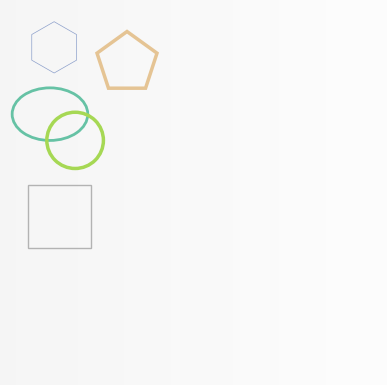[{"shape": "oval", "thickness": 2, "radius": 0.49, "center": [0.129, 0.704]}, {"shape": "hexagon", "thickness": 0.5, "radius": 0.33, "center": [0.14, 0.877]}, {"shape": "circle", "thickness": 2.5, "radius": 0.37, "center": [0.194, 0.635]}, {"shape": "pentagon", "thickness": 2.5, "radius": 0.41, "center": [0.328, 0.837]}, {"shape": "square", "thickness": 1, "radius": 0.41, "center": [0.153, 0.438]}]